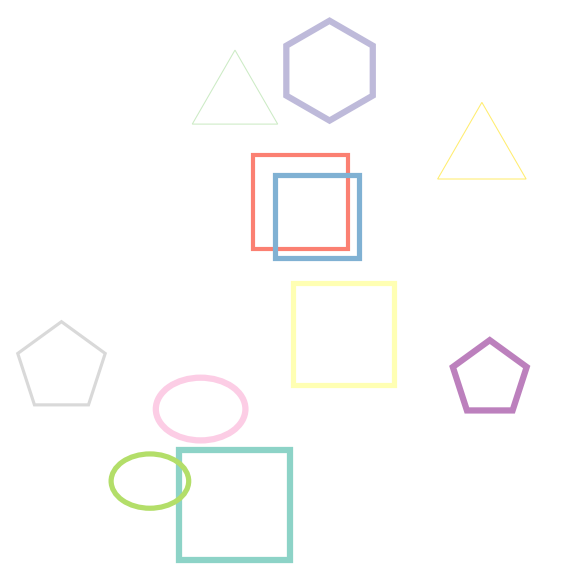[{"shape": "square", "thickness": 3, "radius": 0.48, "center": [0.406, 0.125]}, {"shape": "square", "thickness": 2.5, "radius": 0.44, "center": [0.595, 0.421]}, {"shape": "hexagon", "thickness": 3, "radius": 0.43, "center": [0.571, 0.877]}, {"shape": "square", "thickness": 2, "radius": 0.41, "center": [0.521, 0.65]}, {"shape": "square", "thickness": 2.5, "radius": 0.36, "center": [0.549, 0.624]}, {"shape": "oval", "thickness": 2.5, "radius": 0.34, "center": [0.26, 0.166]}, {"shape": "oval", "thickness": 3, "radius": 0.39, "center": [0.347, 0.291]}, {"shape": "pentagon", "thickness": 1.5, "radius": 0.4, "center": [0.106, 0.362]}, {"shape": "pentagon", "thickness": 3, "radius": 0.34, "center": [0.848, 0.343]}, {"shape": "triangle", "thickness": 0.5, "radius": 0.43, "center": [0.407, 0.827]}, {"shape": "triangle", "thickness": 0.5, "radius": 0.44, "center": [0.834, 0.733]}]